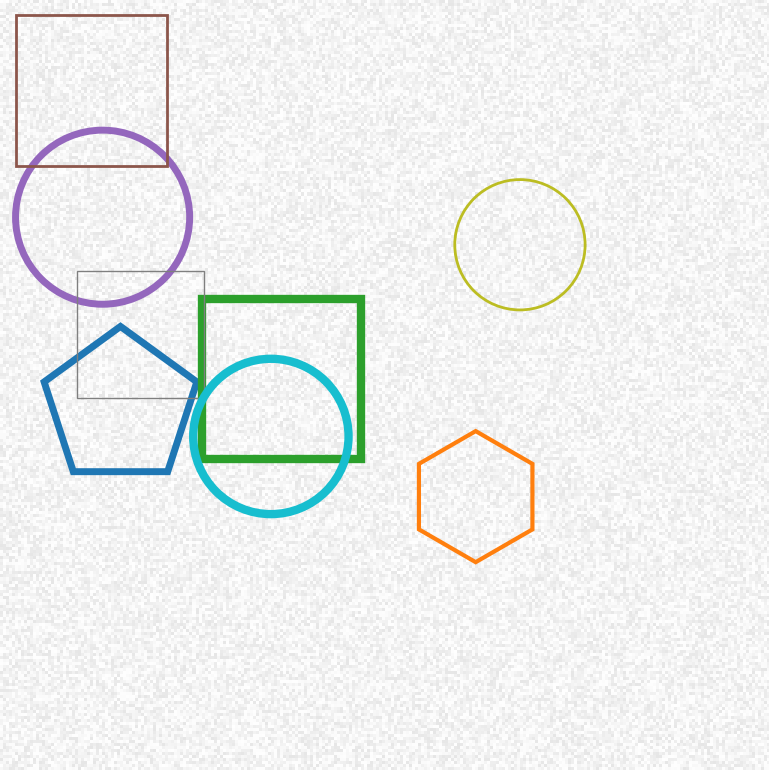[{"shape": "pentagon", "thickness": 2.5, "radius": 0.52, "center": [0.156, 0.472]}, {"shape": "hexagon", "thickness": 1.5, "radius": 0.43, "center": [0.618, 0.355]}, {"shape": "square", "thickness": 3, "radius": 0.52, "center": [0.366, 0.508]}, {"shape": "circle", "thickness": 2.5, "radius": 0.57, "center": [0.133, 0.718]}, {"shape": "square", "thickness": 1, "radius": 0.49, "center": [0.119, 0.883]}, {"shape": "square", "thickness": 0.5, "radius": 0.41, "center": [0.183, 0.566]}, {"shape": "circle", "thickness": 1, "radius": 0.42, "center": [0.675, 0.682]}, {"shape": "circle", "thickness": 3, "radius": 0.5, "center": [0.352, 0.433]}]